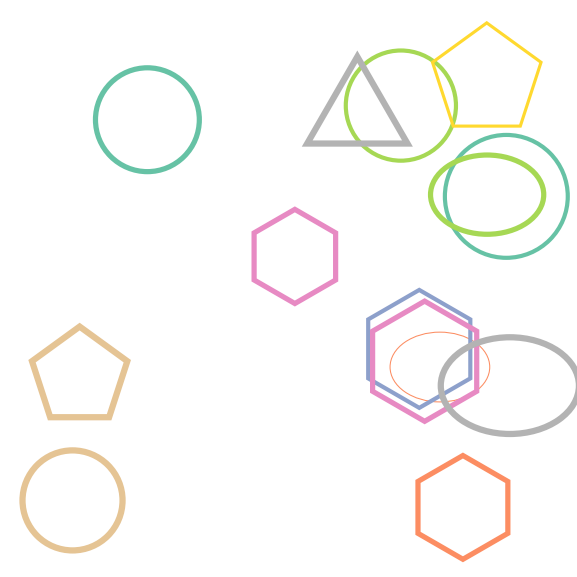[{"shape": "circle", "thickness": 2.5, "radius": 0.45, "center": [0.255, 0.792]}, {"shape": "circle", "thickness": 2, "radius": 0.53, "center": [0.877, 0.659]}, {"shape": "oval", "thickness": 0.5, "radius": 0.43, "center": [0.762, 0.364]}, {"shape": "hexagon", "thickness": 2.5, "radius": 0.45, "center": [0.802, 0.121]}, {"shape": "hexagon", "thickness": 2, "radius": 0.51, "center": [0.726, 0.395]}, {"shape": "hexagon", "thickness": 2.5, "radius": 0.52, "center": [0.735, 0.374]}, {"shape": "hexagon", "thickness": 2.5, "radius": 0.41, "center": [0.511, 0.555]}, {"shape": "oval", "thickness": 2.5, "radius": 0.49, "center": [0.844, 0.662]}, {"shape": "circle", "thickness": 2, "radius": 0.48, "center": [0.694, 0.816]}, {"shape": "pentagon", "thickness": 1.5, "radius": 0.49, "center": [0.843, 0.861]}, {"shape": "pentagon", "thickness": 3, "radius": 0.43, "center": [0.138, 0.347]}, {"shape": "circle", "thickness": 3, "radius": 0.43, "center": [0.126, 0.133]}, {"shape": "oval", "thickness": 3, "radius": 0.6, "center": [0.883, 0.331]}, {"shape": "triangle", "thickness": 3, "radius": 0.5, "center": [0.619, 0.801]}]